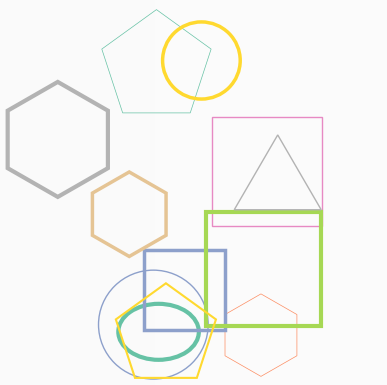[{"shape": "oval", "thickness": 3, "radius": 0.52, "center": [0.409, 0.138]}, {"shape": "pentagon", "thickness": 0.5, "radius": 0.74, "center": [0.404, 0.827]}, {"shape": "hexagon", "thickness": 0.5, "radius": 0.54, "center": [0.673, 0.13]}, {"shape": "circle", "thickness": 1, "radius": 0.71, "center": [0.396, 0.157]}, {"shape": "square", "thickness": 2.5, "radius": 0.52, "center": [0.475, 0.247]}, {"shape": "square", "thickness": 1, "radius": 0.71, "center": [0.689, 0.555]}, {"shape": "square", "thickness": 3, "radius": 0.74, "center": [0.679, 0.302]}, {"shape": "pentagon", "thickness": 1.5, "radius": 0.68, "center": [0.428, 0.128]}, {"shape": "circle", "thickness": 2.5, "radius": 0.5, "center": [0.52, 0.843]}, {"shape": "hexagon", "thickness": 2.5, "radius": 0.55, "center": [0.334, 0.444]}, {"shape": "hexagon", "thickness": 3, "radius": 0.75, "center": [0.149, 0.638]}, {"shape": "triangle", "thickness": 1, "radius": 0.65, "center": [0.717, 0.52]}]